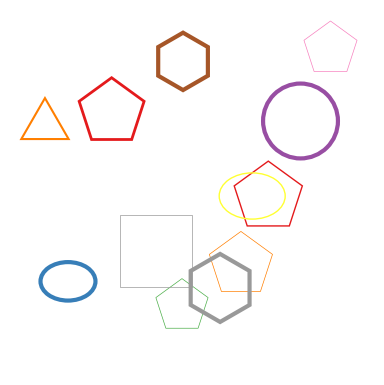[{"shape": "pentagon", "thickness": 2, "radius": 0.44, "center": [0.29, 0.709]}, {"shape": "pentagon", "thickness": 1, "radius": 0.47, "center": [0.697, 0.488]}, {"shape": "oval", "thickness": 3, "radius": 0.36, "center": [0.177, 0.269]}, {"shape": "pentagon", "thickness": 0.5, "radius": 0.36, "center": [0.473, 0.205]}, {"shape": "circle", "thickness": 3, "radius": 0.49, "center": [0.781, 0.686]}, {"shape": "pentagon", "thickness": 0.5, "radius": 0.43, "center": [0.626, 0.313]}, {"shape": "triangle", "thickness": 1.5, "radius": 0.35, "center": [0.117, 0.674]}, {"shape": "oval", "thickness": 1, "radius": 0.43, "center": [0.655, 0.491]}, {"shape": "hexagon", "thickness": 3, "radius": 0.37, "center": [0.475, 0.841]}, {"shape": "pentagon", "thickness": 0.5, "radius": 0.36, "center": [0.858, 0.873]}, {"shape": "hexagon", "thickness": 3, "radius": 0.44, "center": [0.572, 0.252]}, {"shape": "square", "thickness": 0.5, "radius": 0.47, "center": [0.405, 0.348]}]